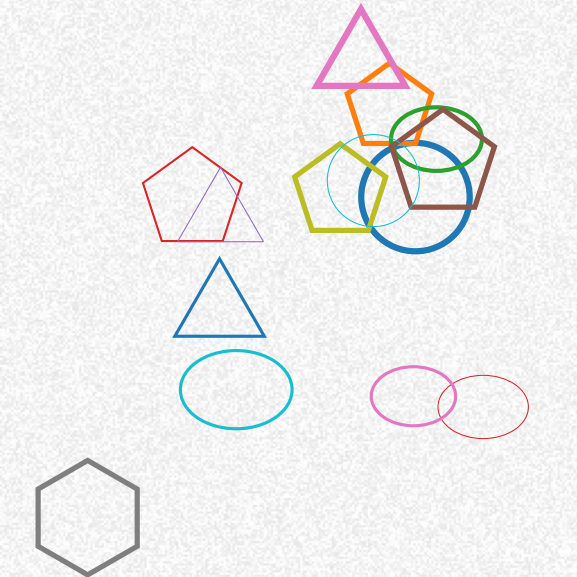[{"shape": "triangle", "thickness": 1.5, "radius": 0.45, "center": [0.38, 0.462]}, {"shape": "circle", "thickness": 3, "radius": 0.47, "center": [0.719, 0.658]}, {"shape": "pentagon", "thickness": 2.5, "radius": 0.38, "center": [0.674, 0.813]}, {"shape": "oval", "thickness": 2, "radius": 0.39, "center": [0.756, 0.758]}, {"shape": "pentagon", "thickness": 1, "radius": 0.45, "center": [0.333, 0.654]}, {"shape": "oval", "thickness": 0.5, "radius": 0.39, "center": [0.837, 0.294]}, {"shape": "triangle", "thickness": 0.5, "radius": 0.43, "center": [0.382, 0.623]}, {"shape": "pentagon", "thickness": 2.5, "radius": 0.47, "center": [0.767, 0.716]}, {"shape": "oval", "thickness": 1.5, "radius": 0.37, "center": [0.716, 0.313]}, {"shape": "triangle", "thickness": 3, "radius": 0.44, "center": [0.625, 0.895]}, {"shape": "hexagon", "thickness": 2.5, "radius": 0.5, "center": [0.152, 0.103]}, {"shape": "pentagon", "thickness": 2.5, "radius": 0.41, "center": [0.589, 0.667]}, {"shape": "oval", "thickness": 1.5, "radius": 0.48, "center": [0.409, 0.324]}, {"shape": "circle", "thickness": 0.5, "radius": 0.4, "center": [0.646, 0.686]}]